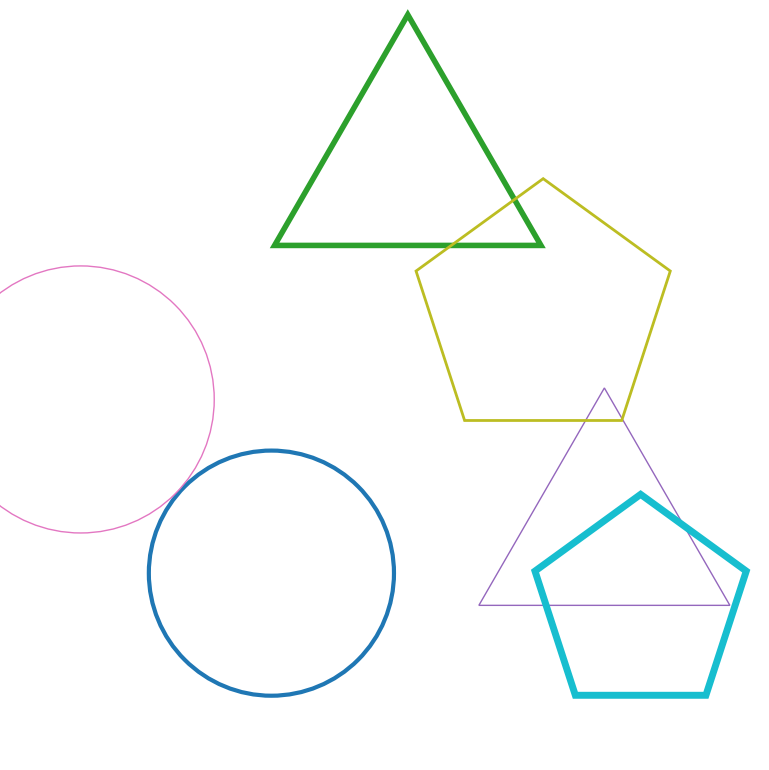[{"shape": "circle", "thickness": 1.5, "radius": 0.8, "center": [0.352, 0.256]}, {"shape": "triangle", "thickness": 2, "radius": 1.0, "center": [0.53, 0.781]}, {"shape": "triangle", "thickness": 0.5, "radius": 0.94, "center": [0.785, 0.308]}, {"shape": "circle", "thickness": 0.5, "radius": 0.87, "center": [0.105, 0.481]}, {"shape": "pentagon", "thickness": 1, "radius": 0.87, "center": [0.705, 0.594]}, {"shape": "pentagon", "thickness": 2.5, "radius": 0.72, "center": [0.832, 0.214]}]